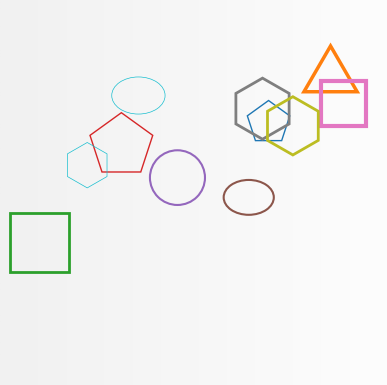[{"shape": "pentagon", "thickness": 1, "radius": 0.29, "center": [0.693, 0.681]}, {"shape": "triangle", "thickness": 2.5, "radius": 0.4, "center": [0.853, 0.801]}, {"shape": "square", "thickness": 2, "radius": 0.38, "center": [0.102, 0.369]}, {"shape": "pentagon", "thickness": 1, "radius": 0.43, "center": [0.313, 0.622]}, {"shape": "circle", "thickness": 1.5, "radius": 0.36, "center": [0.458, 0.539]}, {"shape": "oval", "thickness": 1.5, "radius": 0.32, "center": [0.642, 0.487]}, {"shape": "square", "thickness": 3, "radius": 0.29, "center": [0.887, 0.731]}, {"shape": "hexagon", "thickness": 2, "radius": 0.4, "center": [0.677, 0.718]}, {"shape": "hexagon", "thickness": 2, "radius": 0.38, "center": [0.756, 0.673]}, {"shape": "hexagon", "thickness": 0.5, "radius": 0.29, "center": [0.225, 0.571]}, {"shape": "oval", "thickness": 0.5, "radius": 0.34, "center": [0.357, 0.752]}]